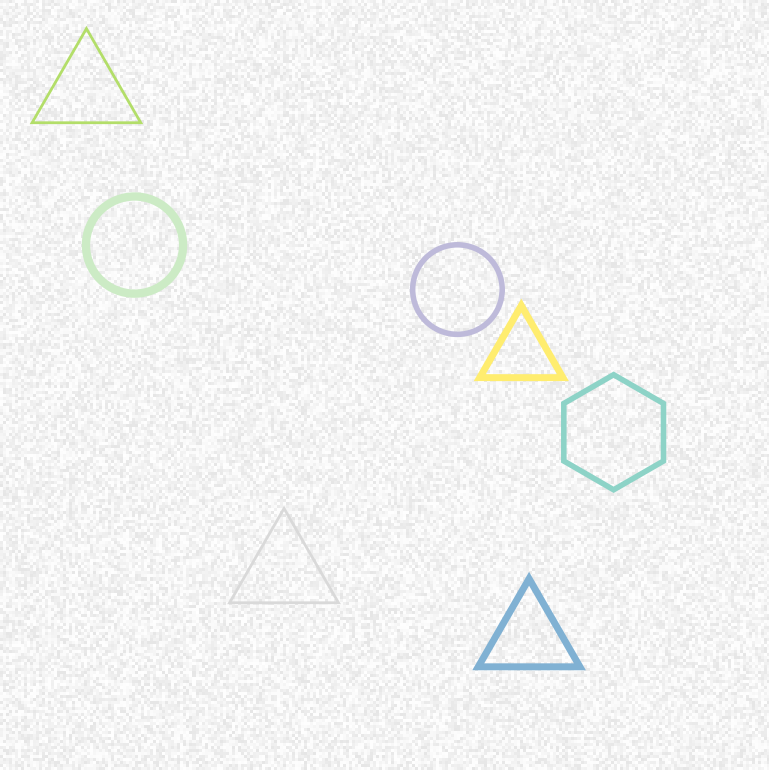[{"shape": "hexagon", "thickness": 2, "radius": 0.37, "center": [0.797, 0.439]}, {"shape": "circle", "thickness": 2, "radius": 0.29, "center": [0.594, 0.624]}, {"shape": "triangle", "thickness": 2.5, "radius": 0.38, "center": [0.687, 0.172]}, {"shape": "triangle", "thickness": 1, "radius": 0.41, "center": [0.112, 0.881]}, {"shape": "triangle", "thickness": 1, "radius": 0.41, "center": [0.369, 0.258]}, {"shape": "circle", "thickness": 3, "radius": 0.32, "center": [0.175, 0.682]}, {"shape": "triangle", "thickness": 2.5, "radius": 0.31, "center": [0.677, 0.541]}]